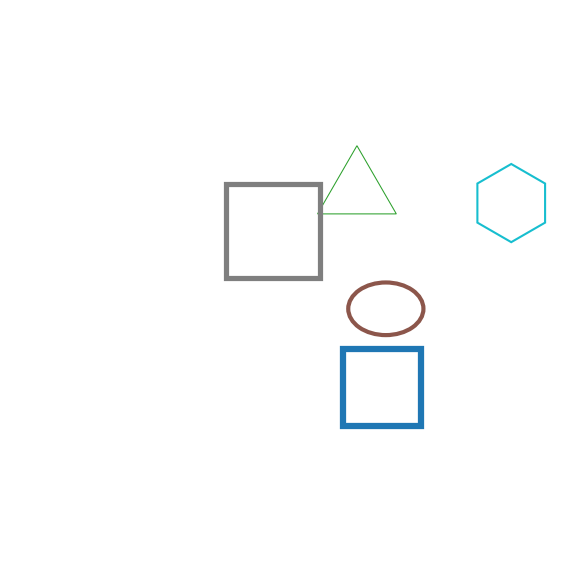[{"shape": "square", "thickness": 3, "radius": 0.33, "center": [0.662, 0.327]}, {"shape": "triangle", "thickness": 0.5, "radius": 0.39, "center": [0.618, 0.668]}, {"shape": "oval", "thickness": 2, "radius": 0.33, "center": [0.668, 0.464]}, {"shape": "square", "thickness": 2.5, "radius": 0.41, "center": [0.473, 0.599]}, {"shape": "hexagon", "thickness": 1, "radius": 0.34, "center": [0.885, 0.647]}]